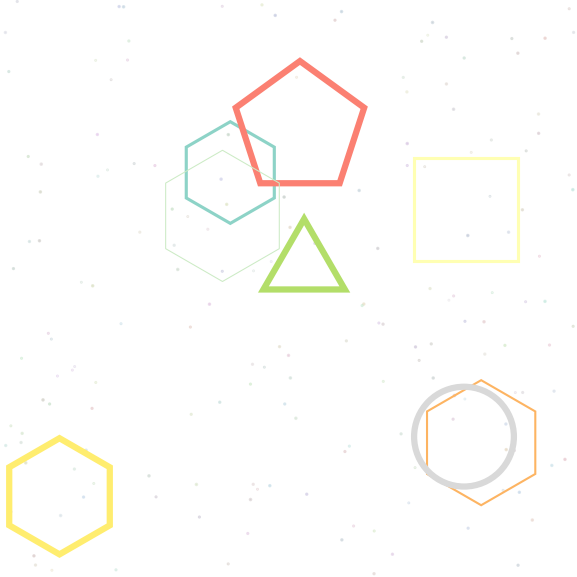[{"shape": "hexagon", "thickness": 1.5, "radius": 0.44, "center": [0.399, 0.7]}, {"shape": "square", "thickness": 1.5, "radius": 0.45, "center": [0.807, 0.637]}, {"shape": "pentagon", "thickness": 3, "radius": 0.58, "center": [0.519, 0.776]}, {"shape": "hexagon", "thickness": 1, "radius": 0.54, "center": [0.833, 0.233]}, {"shape": "triangle", "thickness": 3, "radius": 0.41, "center": [0.527, 0.539]}, {"shape": "circle", "thickness": 3, "radius": 0.43, "center": [0.803, 0.243]}, {"shape": "hexagon", "thickness": 0.5, "radius": 0.57, "center": [0.385, 0.625]}, {"shape": "hexagon", "thickness": 3, "radius": 0.5, "center": [0.103, 0.14]}]